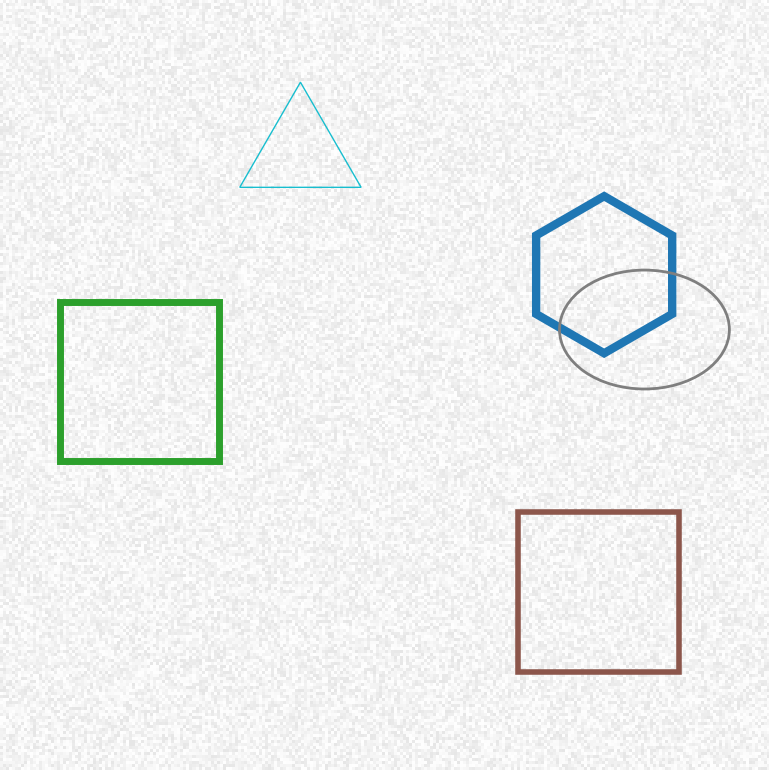[{"shape": "hexagon", "thickness": 3, "radius": 0.51, "center": [0.785, 0.643]}, {"shape": "square", "thickness": 2.5, "radius": 0.52, "center": [0.181, 0.504]}, {"shape": "square", "thickness": 2, "radius": 0.52, "center": [0.777, 0.231]}, {"shape": "oval", "thickness": 1, "radius": 0.55, "center": [0.837, 0.572]}, {"shape": "triangle", "thickness": 0.5, "radius": 0.45, "center": [0.39, 0.802]}]